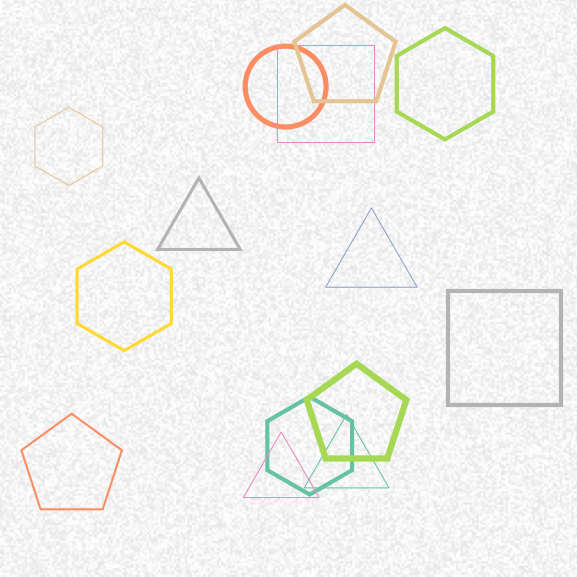[{"shape": "hexagon", "thickness": 2, "radius": 0.42, "center": [0.536, 0.227]}, {"shape": "triangle", "thickness": 0.5, "radius": 0.42, "center": [0.6, 0.197]}, {"shape": "pentagon", "thickness": 1, "radius": 0.46, "center": [0.124, 0.191]}, {"shape": "circle", "thickness": 2.5, "radius": 0.35, "center": [0.495, 0.849]}, {"shape": "triangle", "thickness": 0.5, "radius": 0.46, "center": [0.643, 0.548]}, {"shape": "triangle", "thickness": 0.5, "radius": 0.38, "center": [0.487, 0.176]}, {"shape": "square", "thickness": 0.5, "radius": 0.42, "center": [0.564, 0.837]}, {"shape": "hexagon", "thickness": 2, "radius": 0.48, "center": [0.771, 0.854]}, {"shape": "pentagon", "thickness": 3, "radius": 0.45, "center": [0.617, 0.279]}, {"shape": "hexagon", "thickness": 1.5, "radius": 0.47, "center": [0.215, 0.486]}, {"shape": "hexagon", "thickness": 0.5, "radius": 0.34, "center": [0.119, 0.746]}, {"shape": "pentagon", "thickness": 2, "radius": 0.46, "center": [0.597, 0.899]}, {"shape": "square", "thickness": 2, "radius": 0.49, "center": [0.874, 0.397]}, {"shape": "triangle", "thickness": 1.5, "radius": 0.41, "center": [0.344, 0.608]}]